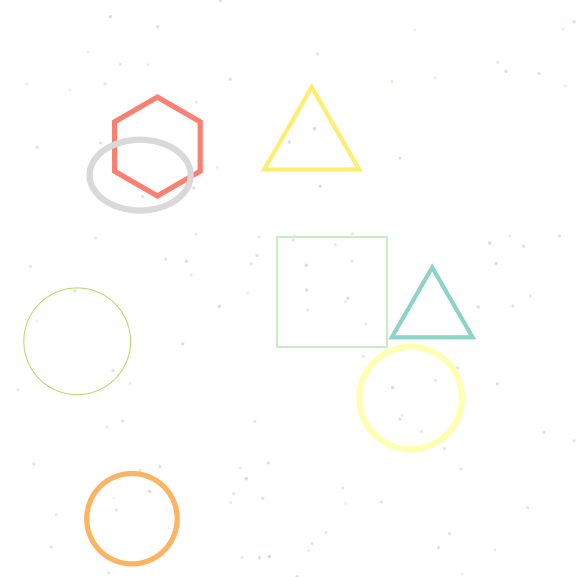[{"shape": "triangle", "thickness": 2, "radius": 0.4, "center": [0.748, 0.455]}, {"shape": "circle", "thickness": 3, "radius": 0.44, "center": [0.711, 0.31]}, {"shape": "hexagon", "thickness": 2.5, "radius": 0.43, "center": [0.273, 0.745]}, {"shape": "circle", "thickness": 2.5, "radius": 0.39, "center": [0.228, 0.101]}, {"shape": "circle", "thickness": 0.5, "radius": 0.46, "center": [0.134, 0.408]}, {"shape": "oval", "thickness": 3, "radius": 0.44, "center": [0.243, 0.696]}, {"shape": "square", "thickness": 1, "radius": 0.48, "center": [0.575, 0.493]}, {"shape": "triangle", "thickness": 2, "radius": 0.47, "center": [0.54, 0.753]}]